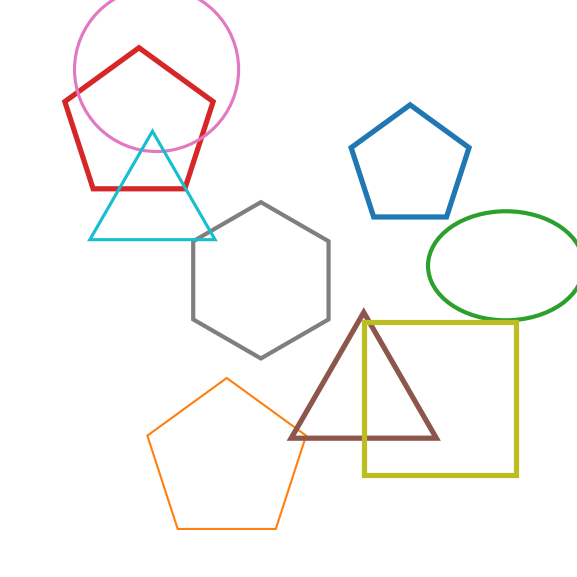[{"shape": "pentagon", "thickness": 2.5, "radius": 0.54, "center": [0.71, 0.71]}, {"shape": "pentagon", "thickness": 1, "radius": 0.72, "center": [0.393, 0.2]}, {"shape": "oval", "thickness": 2, "radius": 0.67, "center": [0.876, 0.539]}, {"shape": "pentagon", "thickness": 2.5, "radius": 0.68, "center": [0.241, 0.781]}, {"shape": "triangle", "thickness": 2.5, "radius": 0.73, "center": [0.63, 0.313]}, {"shape": "circle", "thickness": 1.5, "radius": 0.71, "center": [0.271, 0.879]}, {"shape": "hexagon", "thickness": 2, "radius": 0.68, "center": [0.452, 0.514]}, {"shape": "square", "thickness": 2.5, "radius": 0.66, "center": [0.762, 0.309]}, {"shape": "triangle", "thickness": 1.5, "radius": 0.63, "center": [0.264, 0.647]}]